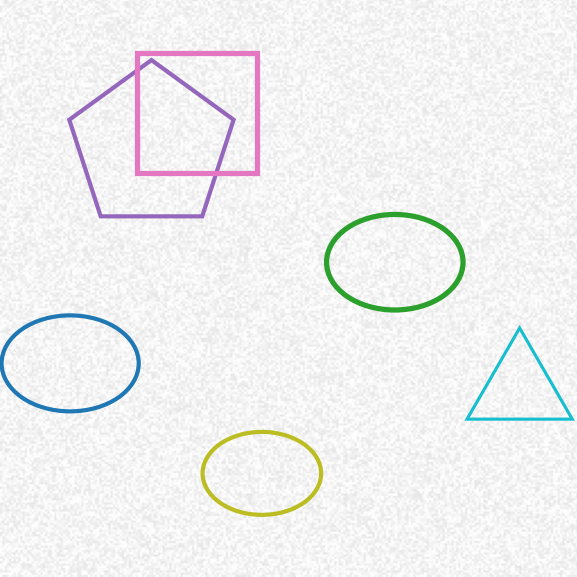[{"shape": "oval", "thickness": 2, "radius": 0.59, "center": [0.121, 0.37]}, {"shape": "oval", "thickness": 2.5, "radius": 0.59, "center": [0.684, 0.545]}, {"shape": "pentagon", "thickness": 2, "radius": 0.75, "center": [0.262, 0.746]}, {"shape": "square", "thickness": 2.5, "radius": 0.52, "center": [0.342, 0.804]}, {"shape": "oval", "thickness": 2, "radius": 0.51, "center": [0.453, 0.179]}, {"shape": "triangle", "thickness": 1.5, "radius": 0.53, "center": [0.9, 0.326]}]